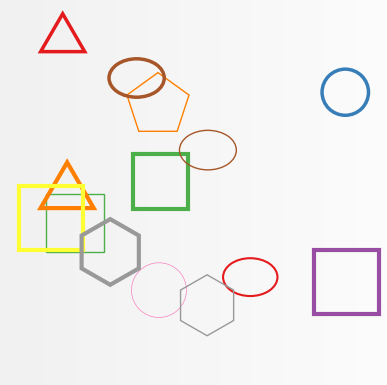[{"shape": "triangle", "thickness": 2.5, "radius": 0.33, "center": [0.162, 0.899]}, {"shape": "oval", "thickness": 1.5, "radius": 0.35, "center": [0.646, 0.28]}, {"shape": "circle", "thickness": 2.5, "radius": 0.3, "center": [0.891, 0.76]}, {"shape": "square", "thickness": 3, "radius": 0.36, "center": [0.415, 0.528]}, {"shape": "square", "thickness": 1, "radius": 0.37, "center": [0.193, 0.42]}, {"shape": "square", "thickness": 3, "radius": 0.41, "center": [0.894, 0.268]}, {"shape": "pentagon", "thickness": 1, "radius": 0.42, "center": [0.408, 0.727]}, {"shape": "triangle", "thickness": 3, "radius": 0.4, "center": [0.173, 0.499]}, {"shape": "square", "thickness": 3, "radius": 0.41, "center": [0.132, 0.434]}, {"shape": "oval", "thickness": 1, "radius": 0.37, "center": [0.537, 0.61]}, {"shape": "oval", "thickness": 2.5, "radius": 0.36, "center": [0.353, 0.797]}, {"shape": "circle", "thickness": 0.5, "radius": 0.36, "center": [0.41, 0.246]}, {"shape": "hexagon", "thickness": 1, "radius": 0.4, "center": [0.534, 0.207]}, {"shape": "hexagon", "thickness": 3, "radius": 0.43, "center": [0.284, 0.346]}]